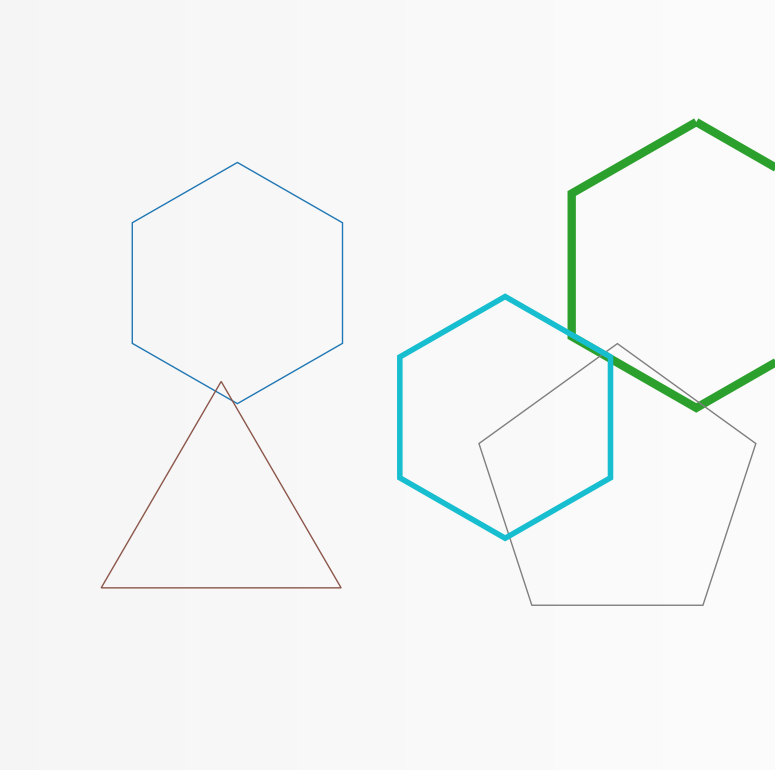[{"shape": "hexagon", "thickness": 0.5, "radius": 0.78, "center": [0.306, 0.632]}, {"shape": "hexagon", "thickness": 3, "radius": 0.93, "center": [0.898, 0.656]}, {"shape": "triangle", "thickness": 0.5, "radius": 0.89, "center": [0.285, 0.326]}, {"shape": "pentagon", "thickness": 0.5, "radius": 0.94, "center": [0.797, 0.366]}, {"shape": "hexagon", "thickness": 2, "radius": 0.78, "center": [0.652, 0.458]}]